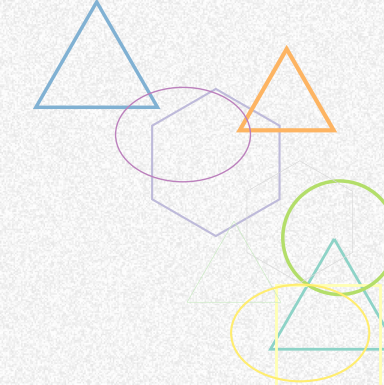[{"shape": "triangle", "thickness": 2, "radius": 0.96, "center": [0.868, 0.188]}, {"shape": "square", "thickness": 2, "radius": 0.67, "center": [0.852, 0.124]}, {"shape": "hexagon", "thickness": 1.5, "radius": 0.96, "center": [0.561, 0.578]}, {"shape": "triangle", "thickness": 2.5, "radius": 0.91, "center": [0.251, 0.812]}, {"shape": "triangle", "thickness": 3, "radius": 0.7, "center": [0.745, 0.732]}, {"shape": "circle", "thickness": 2.5, "radius": 0.74, "center": [0.882, 0.383]}, {"shape": "hexagon", "thickness": 0.5, "radius": 0.79, "center": [0.779, 0.424]}, {"shape": "oval", "thickness": 1, "radius": 0.88, "center": [0.475, 0.65]}, {"shape": "triangle", "thickness": 0.5, "radius": 0.7, "center": [0.608, 0.285]}, {"shape": "oval", "thickness": 1.5, "radius": 0.9, "center": [0.78, 0.135]}]